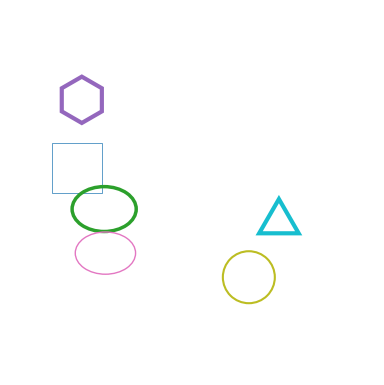[{"shape": "square", "thickness": 0.5, "radius": 0.33, "center": [0.201, 0.563]}, {"shape": "oval", "thickness": 2.5, "radius": 0.42, "center": [0.271, 0.457]}, {"shape": "hexagon", "thickness": 3, "radius": 0.3, "center": [0.212, 0.741]}, {"shape": "oval", "thickness": 1, "radius": 0.39, "center": [0.274, 0.343]}, {"shape": "circle", "thickness": 1.5, "radius": 0.34, "center": [0.646, 0.28]}, {"shape": "triangle", "thickness": 3, "radius": 0.3, "center": [0.724, 0.424]}]